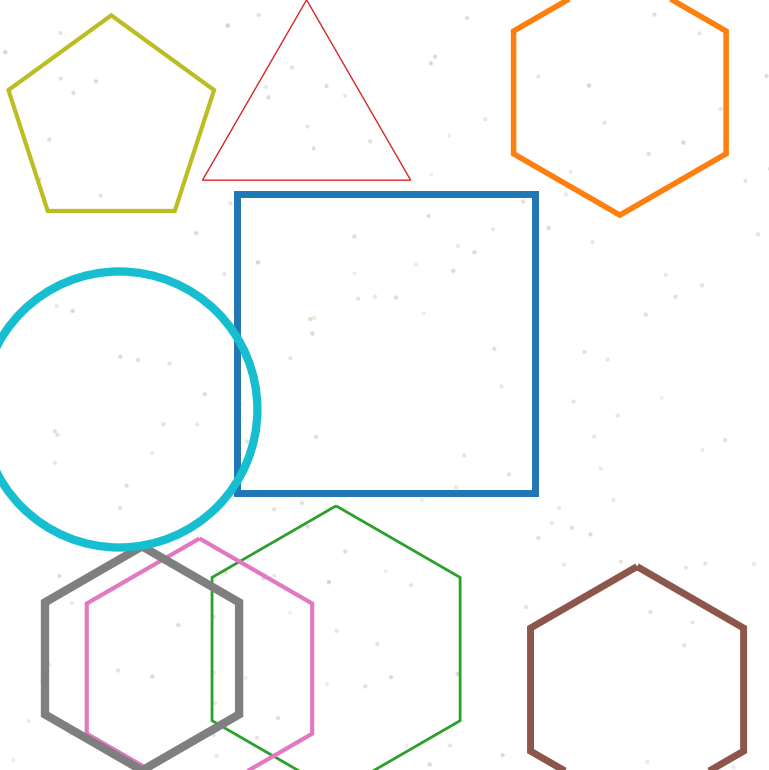[{"shape": "square", "thickness": 2.5, "radius": 0.97, "center": [0.501, 0.554]}, {"shape": "hexagon", "thickness": 2, "radius": 0.8, "center": [0.805, 0.88]}, {"shape": "hexagon", "thickness": 1, "radius": 0.93, "center": [0.436, 0.157]}, {"shape": "triangle", "thickness": 0.5, "radius": 0.78, "center": [0.398, 0.844]}, {"shape": "hexagon", "thickness": 2.5, "radius": 0.8, "center": [0.827, 0.104]}, {"shape": "hexagon", "thickness": 1.5, "radius": 0.85, "center": [0.259, 0.132]}, {"shape": "hexagon", "thickness": 3, "radius": 0.73, "center": [0.184, 0.145]}, {"shape": "pentagon", "thickness": 1.5, "radius": 0.7, "center": [0.144, 0.84]}, {"shape": "circle", "thickness": 3, "radius": 0.9, "center": [0.155, 0.468]}]